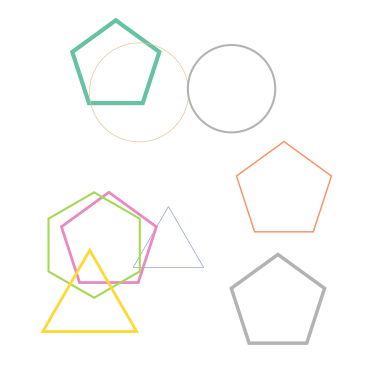[{"shape": "pentagon", "thickness": 3, "radius": 0.59, "center": [0.301, 0.828]}, {"shape": "pentagon", "thickness": 1, "radius": 0.65, "center": [0.738, 0.503]}, {"shape": "triangle", "thickness": 0.5, "radius": 0.53, "center": [0.437, 0.358]}, {"shape": "pentagon", "thickness": 2, "radius": 0.65, "center": [0.283, 0.371]}, {"shape": "hexagon", "thickness": 1.5, "radius": 0.68, "center": [0.245, 0.363]}, {"shape": "triangle", "thickness": 2, "radius": 0.7, "center": [0.233, 0.209]}, {"shape": "circle", "thickness": 0.5, "radius": 0.64, "center": [0.361, 0.76]}, {"shape": "circle", "thickness": 1.5, "radius": 0.57, "center": [0.601, 0.77]}, {"shape": "pentagon", "thickness": 2.5, "radius": 0.64, "center": [0.722, 0.212]}]